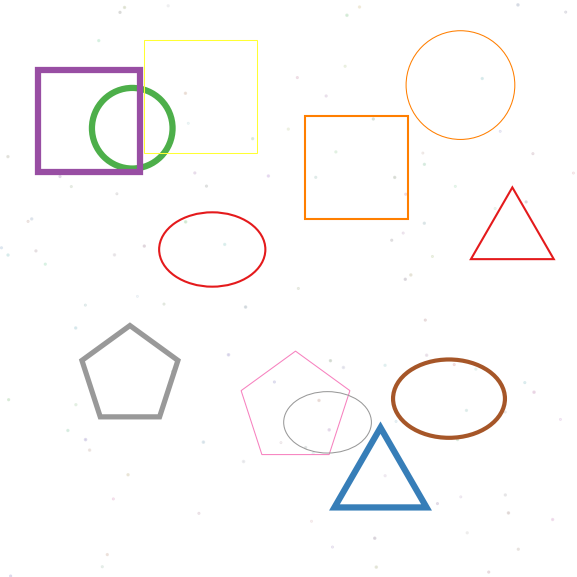[{"shape": "triangle", "thickness": 1, "radius": 0.41, "center": [0.887, 0.592]}, {"shape": "oval", "thickness": 1, "radius": 0.46, "center": [0.368, 0.567]}, {"shape": "triangle", "thickness": 3, "radius": 0.46, "center": [0.659, 0.167]}, {"shape": "circle", "thickness": 3, "radius": 0.35, "center": [0.229, 0.777]}, {"shape": "square", "thickness": 3, "radius": 0.44, "center": [0.154, 0.789]}, {"shape": "square", "thickness": 1, "radius": 0.45, "center": [0.617, 0.709]}, {"shape": "circle", "thickness": 0.5, "radius": 0.47, "center": [0.797, 0.852]}, {"shape": "square", "thickness": 0.5, "radius": 0.49, "center": [0.347, 0.832]}, {"shape": "oval", "thickness": 2, "radius": 0.48, "center": [0.777, 0.309]}, {"shape": "pentagon", "thickness": 0.5, "radius": 0.5, "center": [0.512, 0.292]}, {"shape": "oval", "thickness": 0.5, "radius": 0.38, "center": [0.567, 0.268]}, {"shape": "pentagon", "thickness": 2.5, "radius": 0.44, "center": [0.225, 0.348]}]